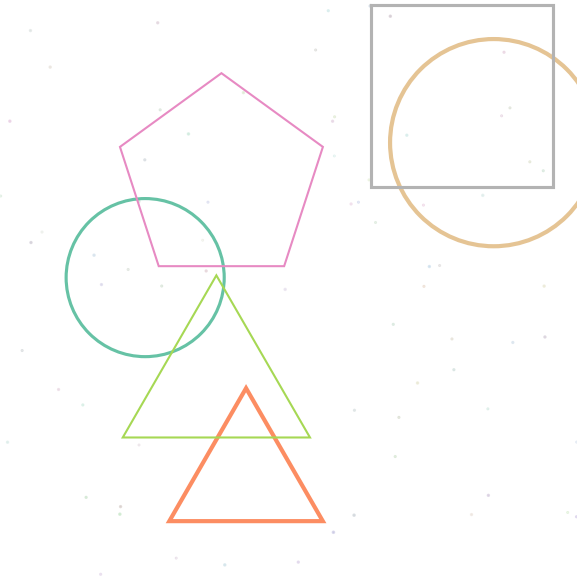[{"shape": "circle", "thickness": 1.5, "radius": 0.68, "center": [0.251, 0.518]}, {"shape": "triangle", "thickness": 2, "radius": 0.77, "center": [0.426, 0.173]}, {"shape": "pentagon", "thickness": 1, "radius": 0.92, "center": [0.383, 0.688]}, {"shape": "triangle", "thickness": 1, "radius": 0.94, "center": [0.375, 0.335]}, {"shape": "circle", "thickness": 2, "radius": 0.9, "center": [0.855, 0.752]}, {"shape": "square", "thickness": 1.5, "radius": 0.79, "center": [0.799, 0.833]}]